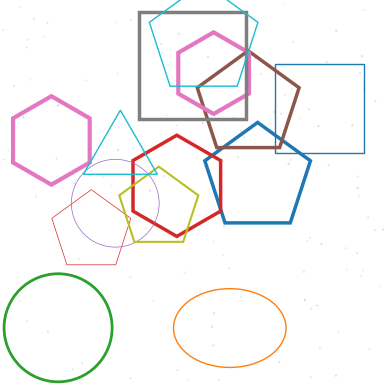[{"shape": "pentagon", "thickness": 2.5, "radius": 0.72, "center": [0.669, 0.538]}, {"shape": "square", "thickness": 1, "radius": 0.58, "center": [0.83, 0.717]}, {"shape": "oval", "thickness": 1, "radius": 0.73, "center": [0.597, 0.148]}, {"shape": "circle", "thickness": 2, "radius": 0.7, "center": [0.151, 0.149]}, {"shape": "hexagon", "thickness": 2.5, "radius": 0.66, "center": [0.459, 0.517]}, {"shape": "pentagon", "thickness": 0.5, "radius": 0.54, "center": [0.237, 0.4]}, {"shape": "circle", "thickness": 0.5, "radius": 0.57, "center": [0.299, 0.472]}, {"shape": "pentagon", "thickness": 2.5, "radius": 0.7, "center": [0.645, 0.729]}, {"shape": "hexagon", "thickness": 3, "radius": 0.57, "center": [0.133, 0.635]}, {"shape": "hexagon", "thickness": 3, "radius": 0.53, "center": [0.555, 0.81]}, {"shape": "square", "thickness": 2.5, "radius": 0.7, "center": [0.499, 0.83]}, {"shape": "pentagon", "thickness": 1.5, "radius": 0.54, "center": [0.412, 0.459]}, {"shape": "triangle", "thickness": 1, "radius": 0.55, "center": [0.313, 0.603]}, {"shape": "pentagon", "thickness": 1, "radius": 0.74, "center": [0.529, 0.896]}]